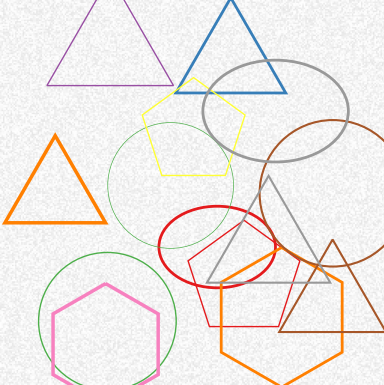[{"shape": "pentagon", "thickness": 1, "radius": 0.76, "center": [0.634, 0.275]}, {"shape": "oval", "thickness": 2, "radius": 0.76, "center": [0.564, 0.358]}, {"shape": "triangle", "thickness": 2, "radius": 0.82, "center": [0.599, 0.841]}, {"shape": "circle", "thickness": 1, "radius": 0.89, "center": [0.279, 0.166]}, {"shape": "circle", "thickness": 0.5, "radius": 0.82, "center": [0.443, 0.518]}, {"shape": "triangle", "thickness": 1, "radius": 0.95, "center": [0.286, 0.873]}, {"shape": "triangle", "thickness": 2.5, "radius": 0.75, "center": [0.143, 0.497]}, {"shape": "hexagon", "thickness": 2, "radius": 0.91, "center": [0.732, 0.176]}, {"shape": "pentagon", "thickness": 1, "radius": 0.7, "center": [0.503, 0.658]}, {"shape": "circle", "thickness": 1.5, "radius": 0.95, "center": [0.865, 0.498]}, {"shape": "triangle", "thickness": 1.5, "radius": 0.8, "center": [0.864, 0.218]}, {"shape": "hexagon", "thickness": 2.5, "radius": 0.79, "center": [0.274, 0.106]}, {"shape": "triangle", "thickness": 1.5, "radius": 0.92, "center": [0.698, 0.358]}, {"shape": "oval", "thickness": 2, "radius": 0.94, "center": [0.716, 0.712]}]